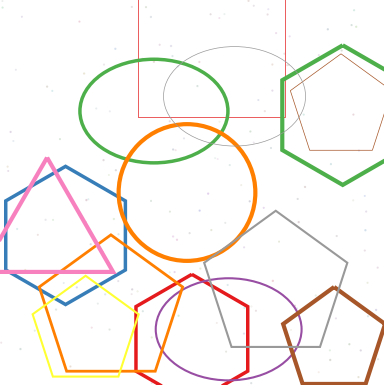[{"shape": "hexagon", "thickness": 2.5, "radius": 0.84, "center": [0.498, 0.12]}, {"shape": "square", "thickness": 0.5, "radius": 0.95, "center": [0.55, 0.888]}, {"shape": "hexagon", "thickness": 2.5, "radius": 0.9, "center": [0.17, 0.388]}, {"shape": "oval", "thickness": 2.5, "radius": 0.96, "center": [0.4, 0.712]}, {"shape": "hexagon", "thickness": 3, "radius": 0.91, "center": [0.89, 0.701]}, {"shape": "oval", "thickness": 1.5, "radius": 0.95, "center": [0.594, 0.145]}, {"shape": "pentagon", "thickness": 2, "radius": 0.98, "center": [0.288, 0.194]}, {"shape": "circle", "thickness": 3, "radius": 0.89, "center": [0.486, 0.5]}, {"shape": "pentagon", "thickness": 1.5, "radius": 0.72, "center": [0.222, 0.139]}, {"shape": "pentagon", "thickness": 3, "radius": 0.7, "center": [0.868, 0.115]}, {"shape": "pentagon", "thickness": 0.5, "radius": 0.69, "center": [0.886, 0.722]}, {"shape": "triangle", "thickness": 3, "radius": 0.99, "center": [0.122, 0.393]}, {"shape": "pentagon", "thickness": 1.5, "radius": 0.98, "center": [0.716, 0.257]}, {"shape": "oval", "thickness": 0.5, "radius": 0.92, "center": [0.609, 0.75]}]